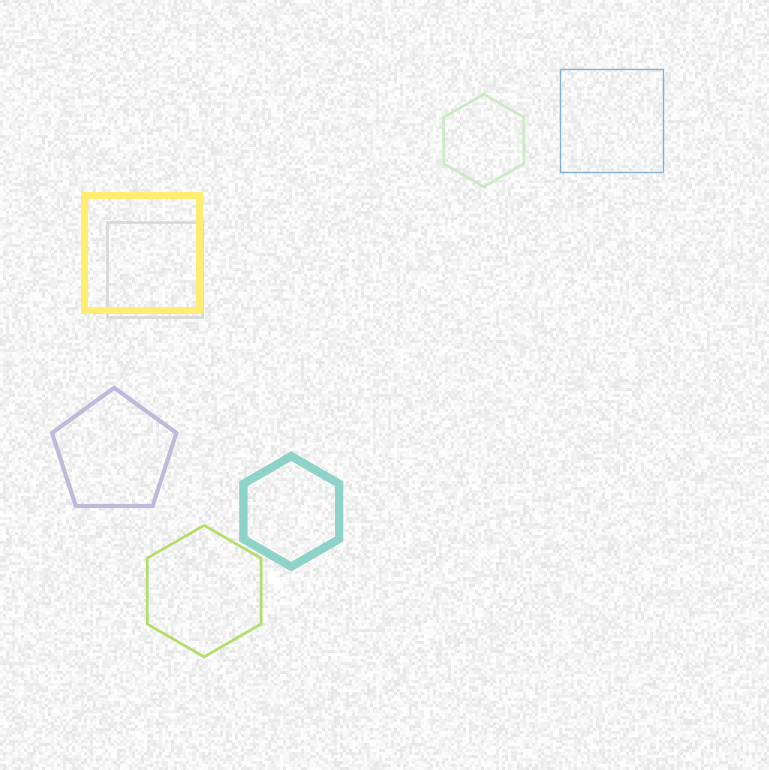[{"shape": "hexagon", "thickness": 3, "radius": 0.36, "center": [0.378, 0.336]}, {"shape": "pentagon", "thickness": 1.5, "radius": 0.42, "center": [0.148, 0.412]}, {"shape": "square", "thickness": 0.5, "radius": 0.33, "center": [0.794, 0.844]}, {"shape": "hexagon", "thickness": 1, "radius": 0.43, "center": [0.265, 0.232]}, {"shape": "square", "thickness": 1, "radius": 0.31, "center": [0.201, 0.65]}, {"shape": "hexagon", "thickness": 1, "radius": 0.3, "center": [0.628, 0.818]}, {"shape": "square", "thickness": 2.5, "radius": 0.37, "center": [0.184, 0.672]}]